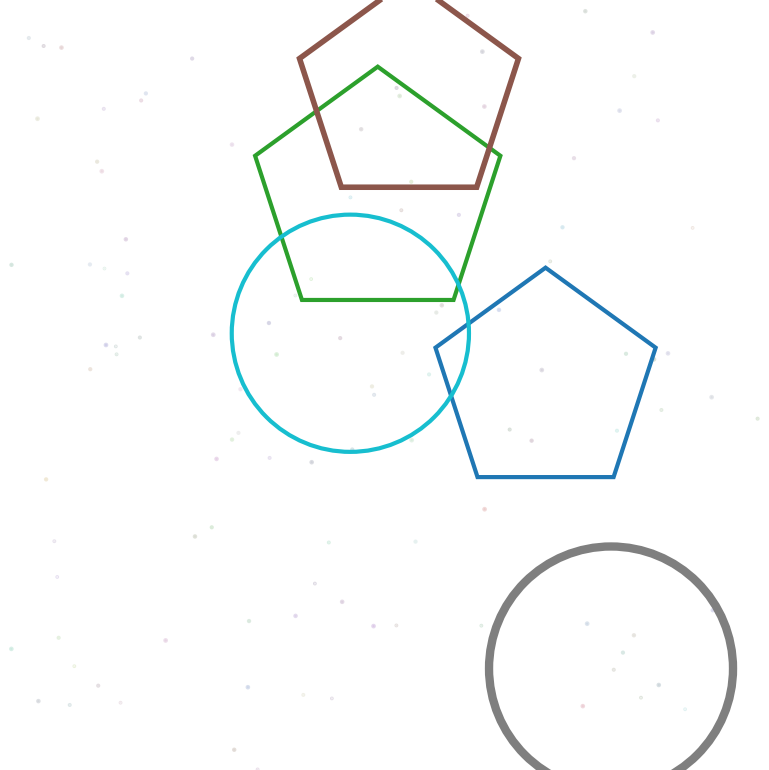[{"shape": "pentagon", "thickness": 1.5, "radius": 0.75, "center": [0.709, 0.502]}, {"shape": "pentagon", "thickness": 1.5, "radius": 0.84, "center": [0.491, 0.746]}, {"shape": "pentagon", "thickness": 2, "radius": 0.75, "center": [0.531, 0.878]}, {"shape": "circle", "thickness": 3, "radius": 0.79, "center": [0.794, 0.132]}, {"shape": "circle", "thickness": 1.5, "radius": 0.77, "center": [0.455, 0.567]}]